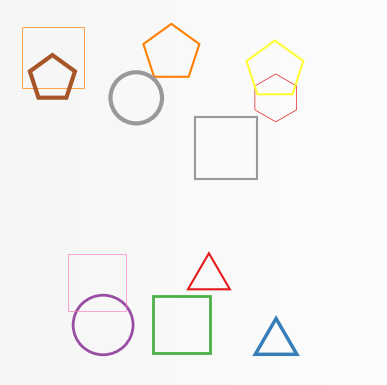[{"shape": "hexagon", "thickness": 0.5, "radius": 0.31, "center": [0.712, 0.746]}, {"shape": "triangle", "thickness": 1.5, "radius": 0.31, "center": [0.539, 0.28]}, {"shape": "triangle", "thickness": 2.5, "radius": 0.31, "center": [0.712, 0.111]}, {"shape": "square", "thickness": 2, "radius": 0.37, "center": [0.468, 0.158]}, {"shape": "circle", "thickness": 2, "radius": 0.39, "center": [0.266, 0.156]}, {"shape": "square", "thickness": 0.5, "radius": 0.4, "center": [0.137, 0.85]}, {"shape": "pentagon", "thickness": 1.5, "radius": 0.38, "center": [0.442, 0.862]}, {"shape": "pentagon", "thickness": 1.5, "radius": 0.39, "center": [0.709, 0.818]}, {"shape": "pentagon", "thickness": 3, "radius": 0.31, "center": [0.135, 0.796]}, {"shape": "square", "thickness": 0.5, "radius": 0.37, "center": [0.25, 0.267]}, {"shape": "circle", "thickness": 3, "radius": 0.33, "center": [0.352, 0.746]}, {"shape": "square", "thickness": 1.5, "radius": 0.4, "center": [0.583, 0.616]}]